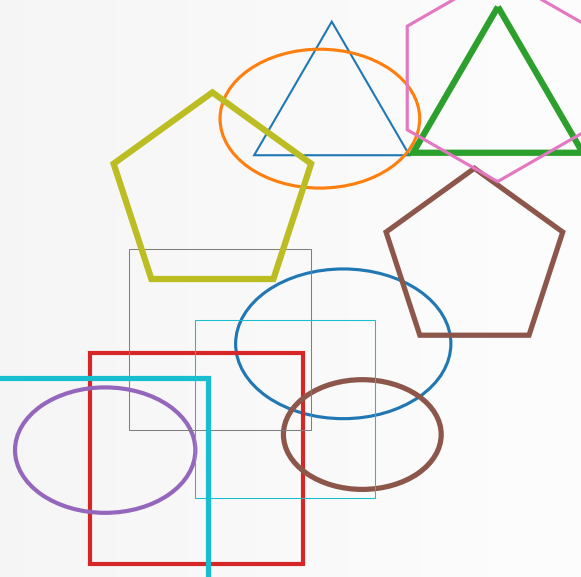[{"shape": "oval", "thickness": 1.5, "radius": 0.93, "center": [0.591, 0.404]}, {"shape": "triangle", "thickness": 1, "radius": 0.77, "center": [0.571, 0.807]}, {"shape": "oval", "thickness": 1.5, "radius": 0.86, "center": [0.55, 0.794]}, {"shape": "triangle", "thickness": 3, "radius": 0.84, "center": [0.857, 0.819]}, {"shape": "square", "thickness": 2, "radius": 0.92, "center": [0.338, 0.205]}, {"shape": "oval", "thickness": 2, "radius": 0.78, "center": [0.181, 0.22]}, {"shape": "oval", "thickness": 2.5, "radius": 0.68, "center": [0.623, 0.247]}, {"shape": "pentagon", "thickness": 2.5, "radius": 0.8, "center": [0.816, 0.548]}, {"shape": "hexagon", "thickness": 1.5, "radius": 0.9, "center": [0.856, 0.864]}, {"shape": "square", "thickness": 0.5, "radius": 0.79, "center": [0.379, 0.412]}, {"shape": "pentagon", "thickness": 3, "radius": 0.89, "center": [0.365, 0.661]}, {"shape": "square", "thickness": 0.5, "radius": 0.77, "center": [0.49, 0.29]}, {"shape": "square", "thickness": 2.5, "radius": 0.93, "center": [0.171, 0.157]}]